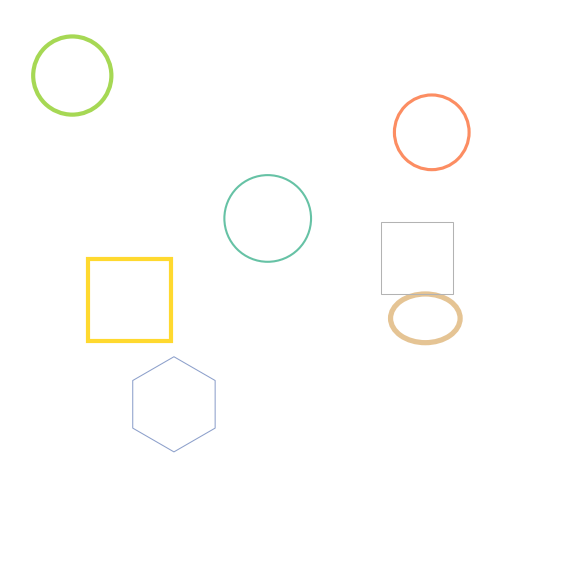[{"shape": "circle", "thickness": 1, "radius": 0.38, "center": [0.464, 0.621]}, {"shape": "circle", "thickness": 1.5, "radius": 0.32, "center": [0.748, 0.77]}, {"shape": "hexagon", "thickness": 0.5, "radius": 0.41, "center": [0.301, 0.299]}, {"shape": "circle", "thickness": 2, "radius": 0.34, "center": [0.125, 0.868]}, {"shape": "square", "thickness": 2, "radius": 0.36, "center": [0.225, 0.479]}, {"shape": "oval", "thickness": 2.5, "radius": 0.3, "center": [0.737, 0.448]}, {"shape": "square", "thickness": 0.5, "radius": 0.31, "center": [0.721, 0.552]}]